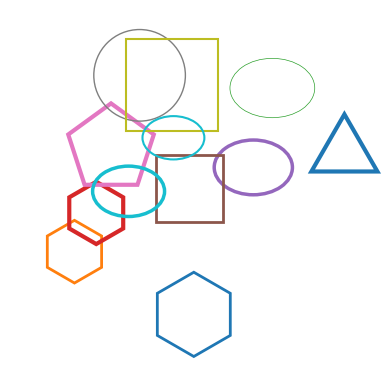[{"shape": "triangle", "thickness": 3, "radius": 0.49, "center": [0.895, 0.604]}, {"shape": "hexagon", "thickness": 2, "radius": 0.55, "center": [0.503, 0.183]}, {"shape": "hexagon", "thickness": 2, "radius": 0.41, "center": [0.193, 0.346]}, {"shape": "oval", "thickness": 0.5, "radius": 0.55, "center": [0.707, 0.771]}, {"shape": "hexagon", "thickness": 3, "radius": 0.4, "center": [0.25, 0.447]}, {"shape": "oval", "thickness": 2.5, "radius": 0.51, "center": [0.658, 0.565]}, {"shape": "square", "thickness": 2, "radius": 0.44, "center": [0.491, 0.51]}, {"shape": "pentagon", "thickness": 3, "radius": 0.58, "center": [0.288, 0.615]}, {"shape": "circle", "thickness": 1, "radius": 0.59, "center": [0.363, 0.804]}, {"shape": "square", "thickness": 1.5, "radius": 0.6, "center": [0.446, 0.778]}, {"shape": "oval", "thickness": 2.5, "radius": 0.47, "center": [0.334, 0.503]}, {"shape": "oval", "thickness": 1.5, "radius": 0.4, "center": [0.45, 0.642]}]